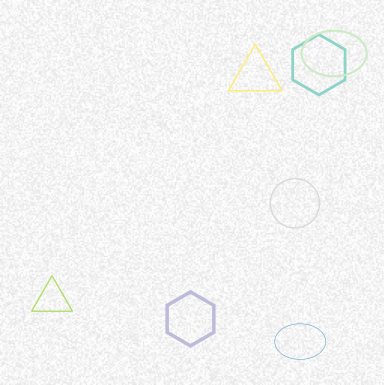[{"shape": "hexagon", "thickness": 2, "radius": 0.39, "center": [0.828, 0.832]}, {"shape": "hexagon", "thickness": 2.5, "radius": 0.35, "center": [0.495, 0.172]}, {"shape": "oval", "thickness": 0.5, "radius": 0.33, "center": [0.78, 0.113]}, {"shape": "triangle", "thickness": 1, "radius": 0.31, "center": [0.135, 0.222]}, {"shape": "circle", "thickness": 1, "radius": 0.32, "center": [0.766, 0.472]}, {"shape": "oval", "thickness": 1.5, "radius": 0.42, "center": [0.868, 0.861]}, {"shape": "triangle", "thickness": 1, "radius": 0.4, "center": [0.663, 0.805]}]